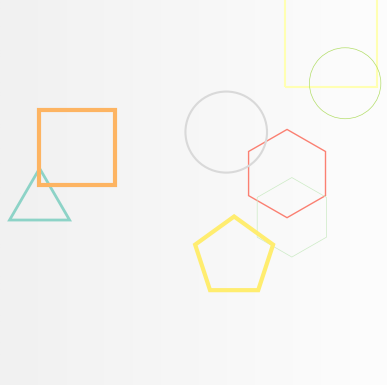[{"shape": "triangle", "thickness": 2, "radius": 0.45, "center": [0.102, 0.473]}, {"shape": "square", "thickness": 1.5, "radius": 0.59, "center": [0.854, 0.893]}, {"shape": "hexagon", "thickness": 1, "radius": 0.57, "center": [0.741, 0.549]}, {"shape": "square", "thickness": 3, "radius": 0.49, "center": [0.199, 0.616]}, {"shape": "circle", "thickness": 0.5, "radius": 0.46, "center": [0.891, 0.784]}, {"shape": "circle", "thickness": 1.5, "radius": 0.53, "center": [0.584, 0.657]}, {"shape": "hexagon", "thickness": 0.5, "radius": 0.52, "center": [0.753, 0.436]}, {"shape": "pentagon", "thickness": 3, "radius": 0.53, "center": [0.604, 0.332]}]